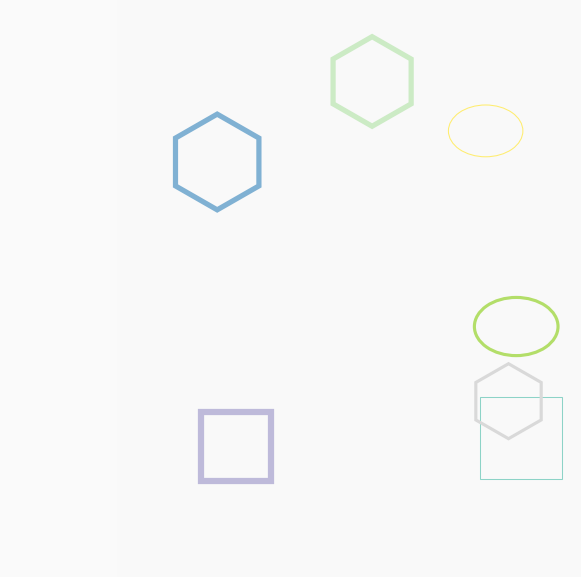[{"shape": "square", "thickness": 0.5, "radius": 0.36, "center": [0.896, 0.241]}, {"shape": "square", "thickness": 3, "radius": 0.3, "center": [0.406, 0.226]}, {"shape": "hexagon", "thickness": 2.5, "radius": 0.41, "center": [0.374, 0.719]}, {"shape": "oval", "thickness": 1.5, "radius": 0.36, "center": [0.888, 0.434]}, {"shape": "hexagon", "thickness": 1.5, "radius": 0.32, "center": [0.875, 0.304]}, {"shape": "hexagon", "thickness": 2.5, "radius": 0.39, "center": [0.64, 0.858]}, {"shape": "oval", "thickness": 0.5, "radius": 0.32, "center": [0.836, 0.772]}]